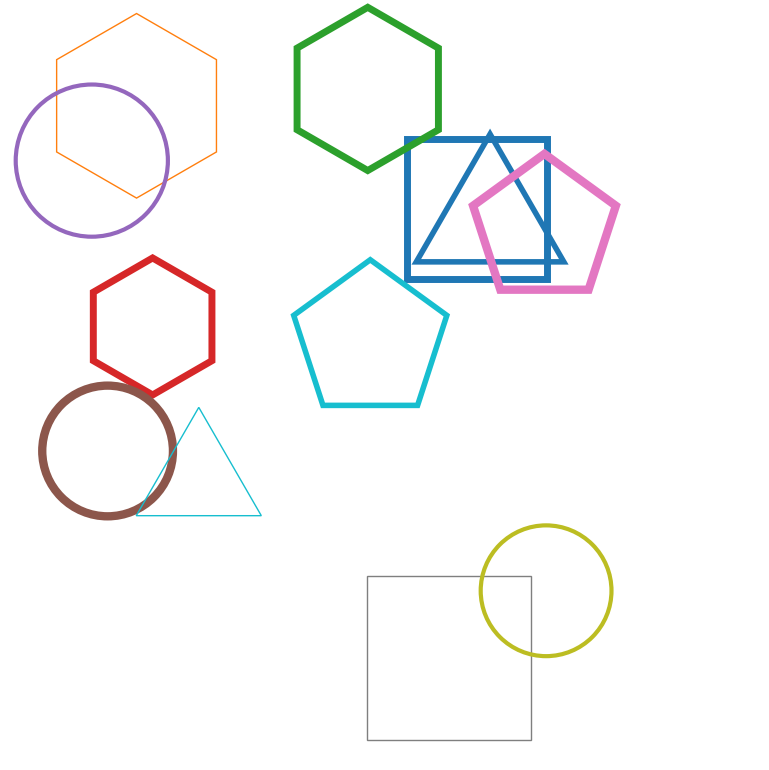[{"shape": "square", "thickness": 2.5, "radius": 0.45, "center": [0.62, 0.729]}, {"shape": "triangle", "thickness": 2, "radius": 0.55, "center": [0.636, 0.715]}, {"shape": "hexagon", "thickness": 0.5, "radius": 0.6, "center": [0.177, 0.863]}, {"shape": "hexagon", "thickness": 2.5, "radius": 0.53, "center": [0.478, 0.884]}, {"shape": "hexagon", "thickness": 2.5, "radius": 0.44, "center": [0.198, 0.576]}, {"shape": "circle", "thickness": 1.5, "radius": 0.49, "center": [0.119, 0.791]}, {"shape": "circle", "thickness": 3, "radius": 0.42, "center": [0.14, 0.414]}, {"shape": "pentagon", "thickness": 3, "radius": 0.49, "center": [0.707, 0.703]}, {"shape": "square", "thickness": 0.5, "radius": 0.53, "center": [0.583, 0.145]}, {"shape": "circle", "thickness": 1.5, "radius": 0.42, "center": [0.709, 0.233]}, {"shape": "pentagon", "thickness": 2, "radius": 0.52, "center": [0.481, 0.558]}, {"shape": "triangle", "thickness": 0.5, "radius": 0.47, "center": [0.258, 0.377]}]